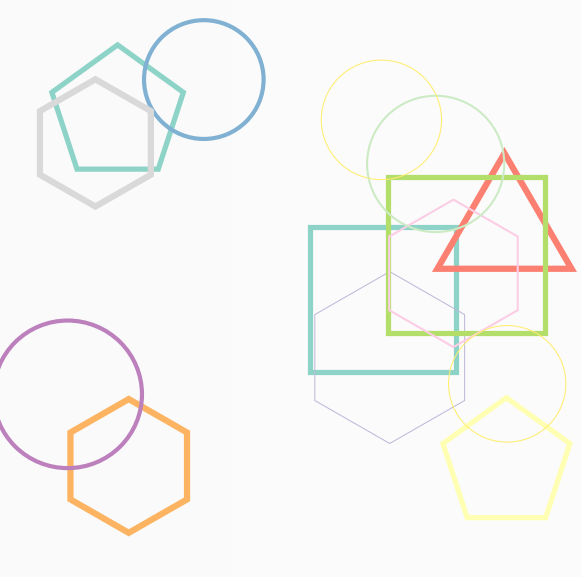[{"shape": "square", "thickness": 2.5, "radius": 0.63, "center": [0.659, 0.48]}, {"shape": "pentagon", "thickness": 2.5, "radius": 0.59, "center": [0.202, 0.802]}, {"shape": "pentagon", "thickness": 2.5, "radius": 0.57, "center": [0.871, 0.196]}, {"shape": "hexagon", "thickness": 0.5, "radius": 0.74, "center": [0.67, 0.38]}, {"shape": "triangle", "thickness": 3, "radius": 0.67, "center": [0.868, 0.6]}, {"shape": "circle", "thickness": 2, "radius": 0.51, "center": [0.351, 0.861]}, {"shape": "hexagon", "thickness": 3, "radius": 0.58, "center": [0.221, 0.192]}, {"shape": "square", "thickness": 2.5, "radius": 0.67, "center": [0.802, 0.557]}, {"shape": "hexagon", "thickness": 1, "radius": 0.64, "center": [0.78, 0.526]}, {"shape": "hexagon", "thickness": 3, "radius": 0.55, "center": [0.164, 0.752]}, {"shape": "circle", "thickness": 2, "radius": 0.64, "center": [0.116, 0.316]}, {"shape": "circle", "thickness": 1, "radius": 0.59, "center": [0.75, 0.715]}, {"shape": "circle", "thickness": 0.5, "radius": 0.5, "center": [0.873, 0.334]}, {"shape": "circle", "thickness": 0.5, "radius": 0.52, "center": [0.656, 0.792]}]